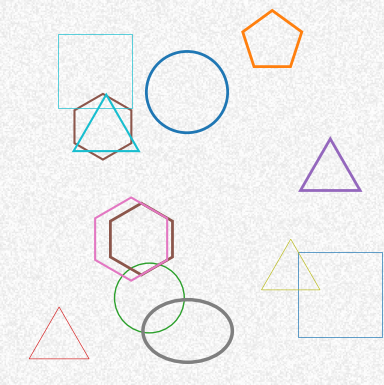[{"shape": "circle", "thickness": 2, "radius": 0.53, "center": [0.486, 0.761]}, {"shape": "square", "thickness": 0.5, "radius": 0.55, "center": [0.884, 0.235]}, {"shape": "pentagon", "thickness": 2, "radius": 0.4, "center": [0.707, 0.892]}, {"shape": "circle", "thickness": 1, "radius": 0.45, "center": [0.388, 0.226]}, {"shape": "triangle", "thickness": 0.5, "radius": 0.45, "center": [0.154, 0.113]}, {"shape": "triangle", "thickness": 2, "radius": 0.45, "center": [0.858, 0.55]}, {"shape": "hexagon", "thickness": 1.5, "radius": 0.43, "center": [0.267, 0.671]}, {"shape": "hexagon", "thickness": 2, "radius": 0.47, "center": [0.367, 0.379]}, {"shape": "hexagon", "thickness": 1.5, "radius": 0.54, "center": [0.341, 0.379]}, {"shape": "oval", "thickness": 2.5, "radius": 0.58, "center": [0.487, 0.14]}, {"shape": "triangle", "thickness": 0.5, "radius": 0.44, "center": [0.755, 0.291]}, {"shape": "square", "thickness": 0.5, "radius": 0.48, "center": [0.246, 0.816]}, {"shape": "triangle", "thickness": 1.5, "radius": 0.49, "center": [0.276, 0.656]}]